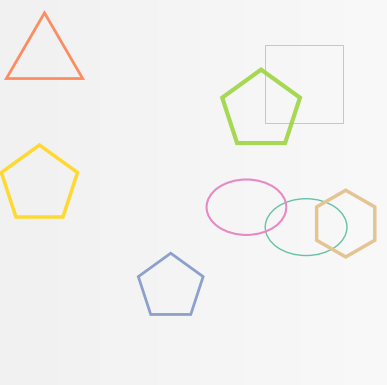[{"shape": "oval", "thickness": 1, "radius": 0.53, "center": [0.79, 0.41]}, {"shape": "triangle", "thickness": 2, "radius": 0.57, "center": [0.115, 0.853]}, {"shape": "pentagon", "thickness": 2, "radius": 0.44, "center": [0.441, 0.254]}, {"shape": "oval", "thickness": 1.5, "radius": 0.51, "center": [0.636, 0.462]}, {"shape": "pentagon", "thickness": 3, "radius": 0.53, "center": [0.674, 0.714]}, {"shape": "pentagon", "thickness": 2.5, "radius": 0.52, "center": [0.102, 0.52]}, {"shape": "hexagon", "thickness": 2.5, "radius": 0.43, "center": [0.892, 0.419]}, {"shape": "square", "thickness": 0.5, "radius": 0.51, "center": [0.784, 0.781]}]